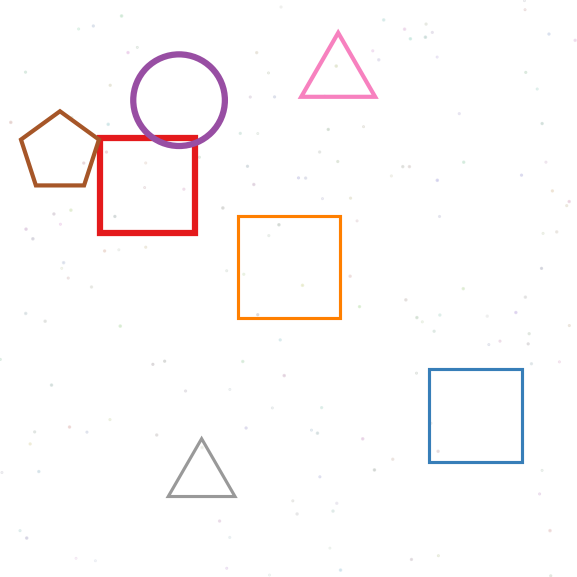[{"shape": "square", "thickness": 3, "radius": 0.41, "center": [0.255, 0.678]}, {"shape": "square", "thickness": 1.5, "radius": 0.4, "center": [0.823, 0.28]}, {"shape": "circle", "thickness": 3, "radius": 0.4, "center": [0.31, 0.826]}, {"shape": "square", "thickness": 1.5, "radius": 0.44, "center": [0.5, 0.538]}, {"shape": "pentagon", "thickness": 2, "radius": 0.35, "center": [0.104, 0.735]}, {"shape": "triangle", "thickness": 2, "radius": 0.37, "center": [0.586, 0.868]}, {"shape": "triangle", "thickness": 1.5, "radius": 0.33, "center": [0.349, 0.173]}]